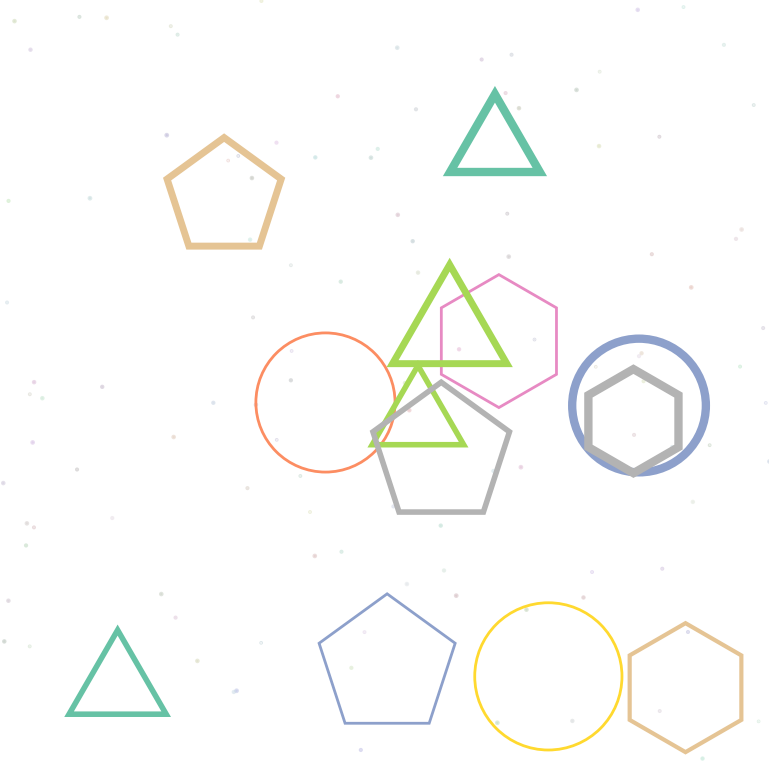[{"shape": "triangle", "thickness": 3, "radius": 0.34, "center": [0.643, 0.81]}, {"shape": "triangle", "thickness": 2, "radius": 0.36, "center": [0.153, 0.109]}, {"shape": "circle", "thickness": 1, "radius": 0.45, "center": [0.423, 0.477]}, {"shape": "pentagon", "thickness": 1, "radius": 0.46, "center": [0.503, 0.136]}, {"shape": "circle", "thickness": 3, "radius": 0.43, "center": [0.83, 0.473]}, {"shape": "hexagon", "thickness": 1, "radius": 0.43, "center": [0.648, 0.557]}, {"shape": "triangle", "thickness": 2, "radius": 0.34, "center": [0.543, 0.457]}, {"shape": "triangle", "thickness": 2.5, "radius": 0.43, "center": [0.584, 0.571]}, {"shape": "circle", "thickness": 1, "radius": 0.48, "center": [0.712, 0.122]}, {"shape": "hexagon", "thickness": 1.5, "radius": 0.42, "center": [0.89, 0.107]}, {"shape": "pentagon", "thickness": 2.5, "radius": 0.39, "center": [0.291, 0.743]}, {"shape": "pentagon", "thickness": 2, "radius": 0.47, "center": [0.573, 0.41]}, {"shape": "hexagon", "thickness": 3, "radius": 0.34, "center": [0.823, 0.453]}]